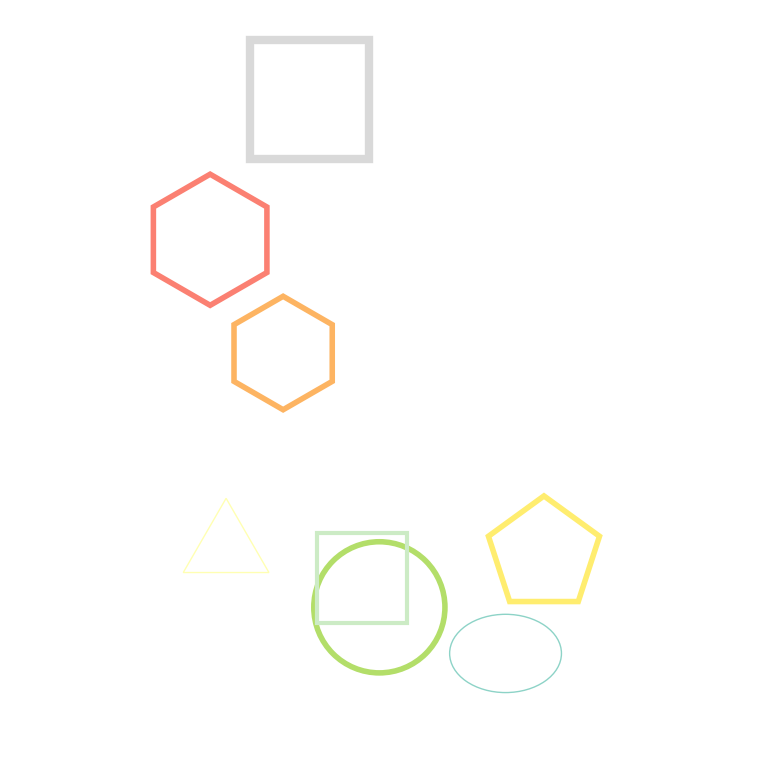[{"shape": "oval", "thickness": 0.5, "radius": 0.36, "center": [0.657, 0.151]}, {"shape": "triangle", "thickness": 0.5, "radius": 0.32, "center": [0.294, 0.289]}, {"shape": "hexagon", "thickness": 2, "radius": 0.43, "center": [0.273, 0.689]}, {"shape": "hexagon", "thickness": 2, "radius": 0.37, "center": [0.368, 0.542]}, {"shape": "circle", "thickness": 2, "radius": 0.43, "center": [0.493, 0.211]}, {"shape": "square", "thickness": 3, "radius": 0.39, "center": [0.402, 0.871]}, {"shape": "square", "thickness": 1.5, "radius": 0.29, "center": [0.471, 0.25]}, {"shape": "pentagon", "thickness": 2, "radius": 0.38, "center": [0.706, 0.28]}]